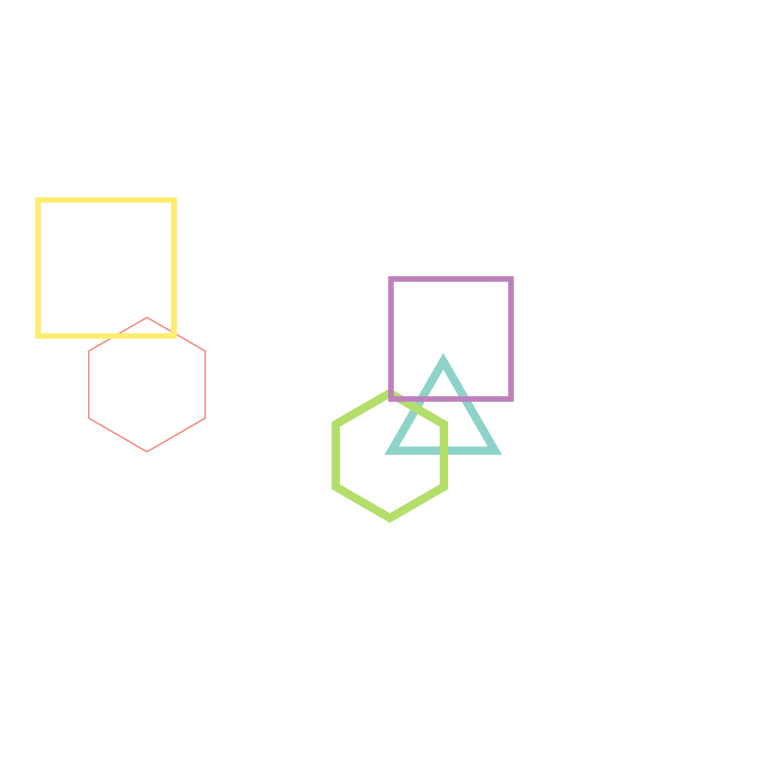[{"shape": "triangle", "thickness": 3, "radius": 0.39, "center": [0.576, 0.453]}, {"shape": "hexagon", "thickness": 0.5, "radius": 0.44, "center": [0.191, 0.501]}, {"shape": "hexagon", "thickness": 3, "radius": 0.41, "center": [0.506, 0.408]}, {"shape": "square", "thickness": 2, "radius": 0.39, "center": [0.585, 0.56]}, {"shape": "square", "thickness": 2, "radius": 0.44, "center": [0.137, 0.652]}]